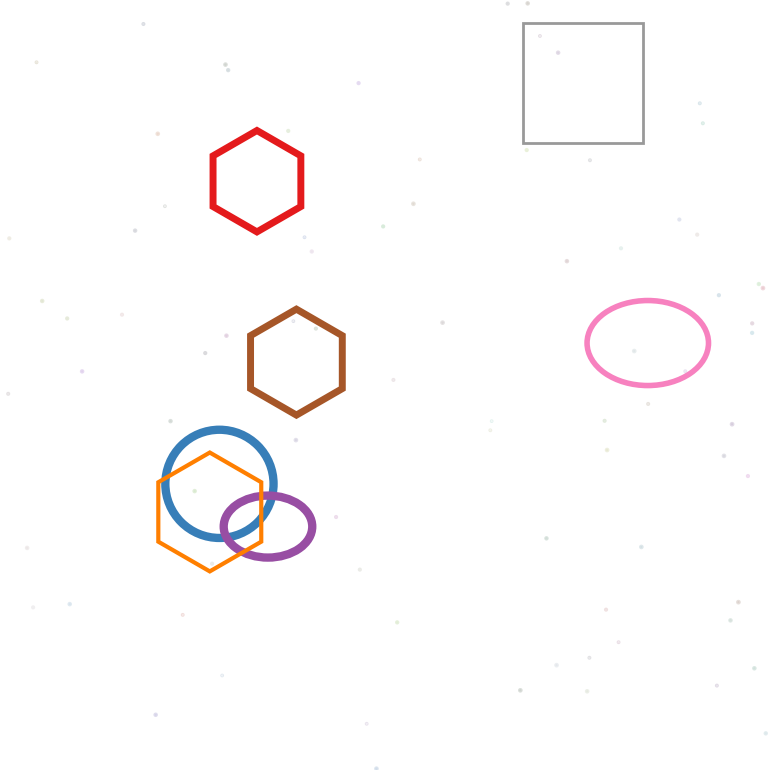[{"shape": "hexagon", "thickness": 2.5, "radius": 0.33, "center": [0.334, 0.765]}, {"shape": "circle", "thickness": 3, "radius": 0.35, "center": [0.285, 0.372]}, {"shape": "oval", "thickness": 3, "radius": 0.29, "center": [0.348, 0.316]}, {"shape": "hexagon", "thickness": 1.5, "radius": 0.39, "center": [0.272, 0.335]}, {"shape": "hexagon", "thickness": 2.5, "radius": 0.34, "center": [0.385, 0.53]}, {"shape": "oval", "thickness": 2, "radius": 0.39, "center": [0.841, 0.554]}, {"shape": "square", "thickness": 1, "radius": 0.39, "center": [0.758, 0.892]}]